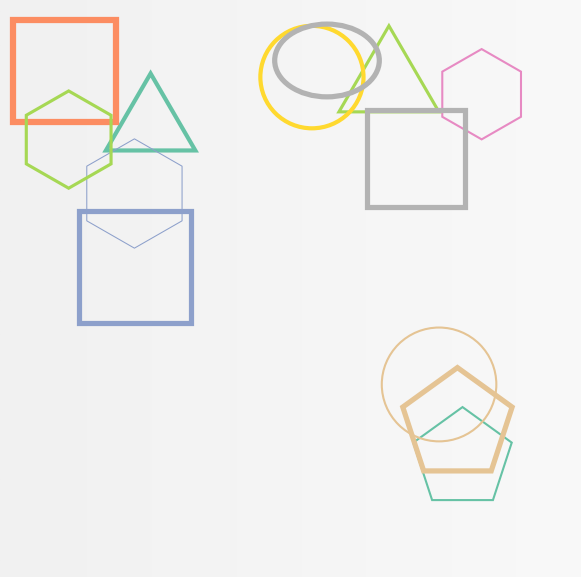[{"shape": "triangle", "thickness": 2, "radius": 0.44, "center": [0.259, 0.783]}, {"shape": "pentagon", "thickness": 1, "radius": 0.45, "center": [0.796, 0.205]}, {"shape": "square", "thickness": 3, "radius": 0.44, "center": [0.111, 0.876]}, {"shape": "square", "thickness": 2.5, "radius": 0.48, "center": [0.232, 0.537]}, {"shape": "hexagon", "thickness": 0.5, "radius": 0.47, "center": [0.231, 0.664]}, {"shape": "hexagon", "thickness": 1, "radius": 0.39, "center": [0.829, 0.836]}, {"shape": "triangle", "thickness": 1.5, "radius": 0.5, "center": [0.669, 0.855]}, {"shape": "hexagon", "thickness": 1.5, "radius": 0.42, "center": [0.118, 0.757]}, {"shape": "circle", "thickness": 2, "radius": 0.44, "center": [0.537, 0.866]}, {"shape": "pentagon", "thickness": 2.5, "radius": 0.49, "center": [0.787, 0.264]}, {"shape": "circle", "thickness": 1, "radius": 0.49, "center": [0.755, 0.333]}, {"shape": "square", "thickness": 2.5, "radius": 0.42, "center": [0.716, 0.725]}, {"shape": "oval", "thickness": 2.5, "radius": 0.45, "center": [0.563, 0.894]}]